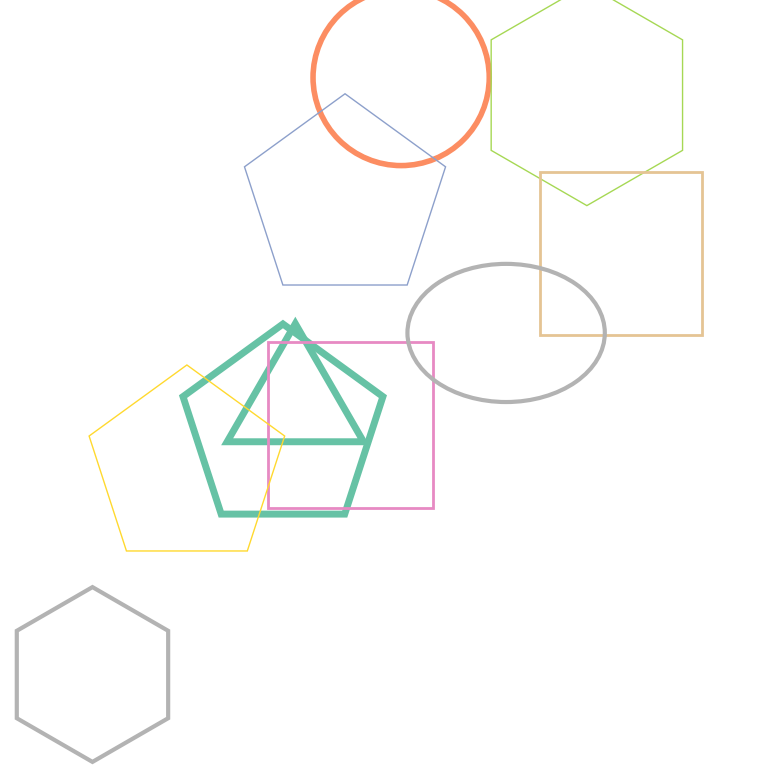[{"shape": "pentagon", "thickness": 2.5, "radius": 0.68, "center": [0.367, 0.443]}, {"shape": "triangle", "thickness": 2.5, "radius": 0.51, "center": [0.384, 0.477]}, {"shape": "circle", "thickness": 2, "radius": 0.57, "center": [0.521, 0.899]}, {"shape": "pentagon", "thickness": 0.5, "radius": 0.69, "center": [0.448, 0.741]}, {"shape": "square", "thickness": 1, "radius": 0.54, "center": [0.455, 0.448]}, {"shape": "hexagon", "thickness": 0.5, "radius": 0.72, "center": [0.762, 0.876]}, {"shape": "pentagon", "thickness": 0.5, "radius": 0.67, "center": [0.243, 0.392]}, {"shape": "square", "thickness": 1, "radius": 0.53, "center": [0.807, 0.67]}, {"shape": "hexagon", "thickness": 1.5, "radius": 0.57, "center": [0.12, 0.124]}, {"shape": "oval", "thickness": 1.5, "radius": 0.64, "center": [0.657, 0.568]}]